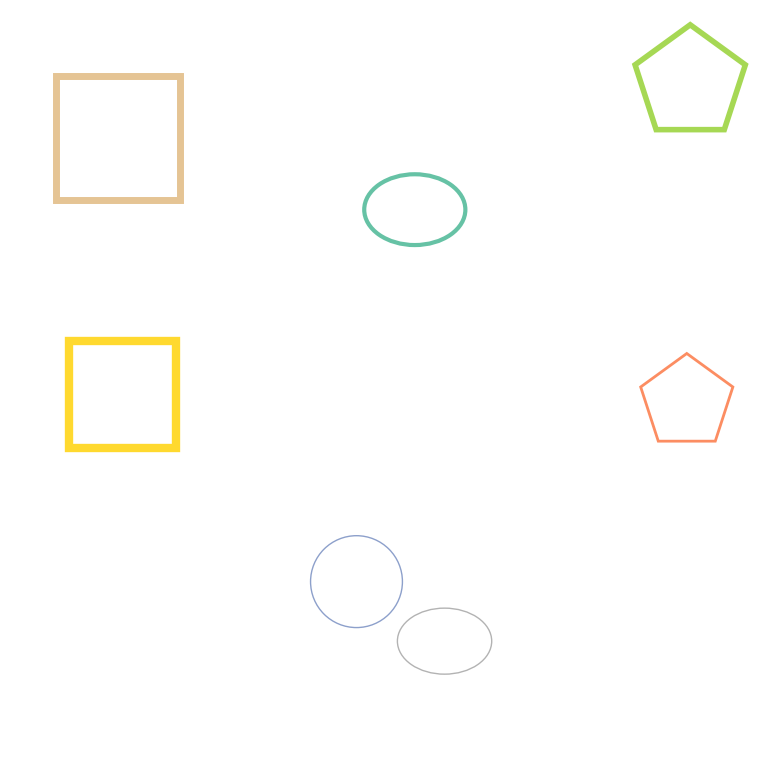[{"shape": "oval", "thickness": 1.5, "radius": 0.33, "center": [0.539, 0.728]}, {"shape": "pentagon", "thickness": 1, "radius": 0.31, "center": [0.892, 0.478]}, {"shape": "circle", "thickness": 0.5, "radius": 0.3, "center": [0.463, 0.245]}, {"shape": "pentagon", "thickness": 2, "radius": 0.38, "center": [0.896, 0.893]}, {"shape": "square", "thickness": 3, "radius": 0.35, "center": [0.159, 0.488]}, {"shape": "square", "thickness": 2.5, "radius": 0.4, "center": [0.153, 0.821]}, {"shape": "oval", "thickness": 0.5, "radius": 0.31, "center": [0.577, 0.167]}]